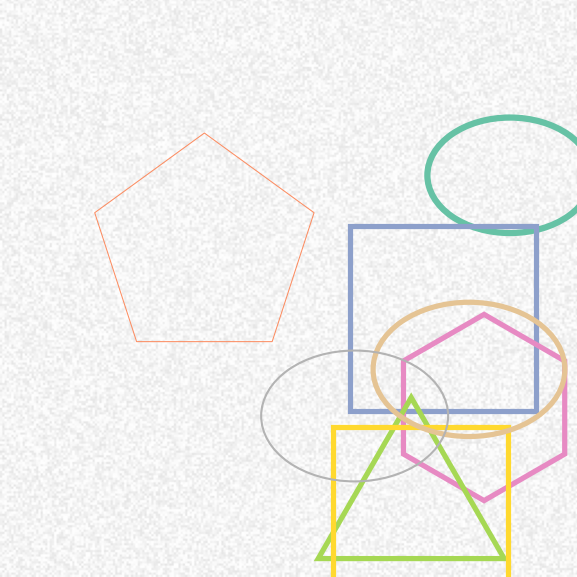[{"shape": "oval", "thickness": 3, "radius": 0.71, "center": [0.883, 0.696]}, {"shape": "pentagon", "thickness": 0.5, "radius": 1.0, "center": [0.354, 0.569]}, {"shape": "square", "thickness": 2.5, "radius": 0.8, "center": [0.767, 0.448]}, {"shape": "hexagon", "thickness": 2.5, "radius": 0.81, "center": [0.838, 0.294]}, {"shape": "triangle", "thickness": 2.5, "radius": 0.93, "center": [0.712, 0.125]}, {"shape": "square", "thickness": 2.5, "radius": 0.76, "center": [0.728, 0.108]}, {"shape": "oval", "thickness": 2.5, "radius": 0.83, "center": [0.812, 0.36]}, {"shape": "oval", "thickness": 1, "radius": 0.81, "center": [0.614, 0.279]}]